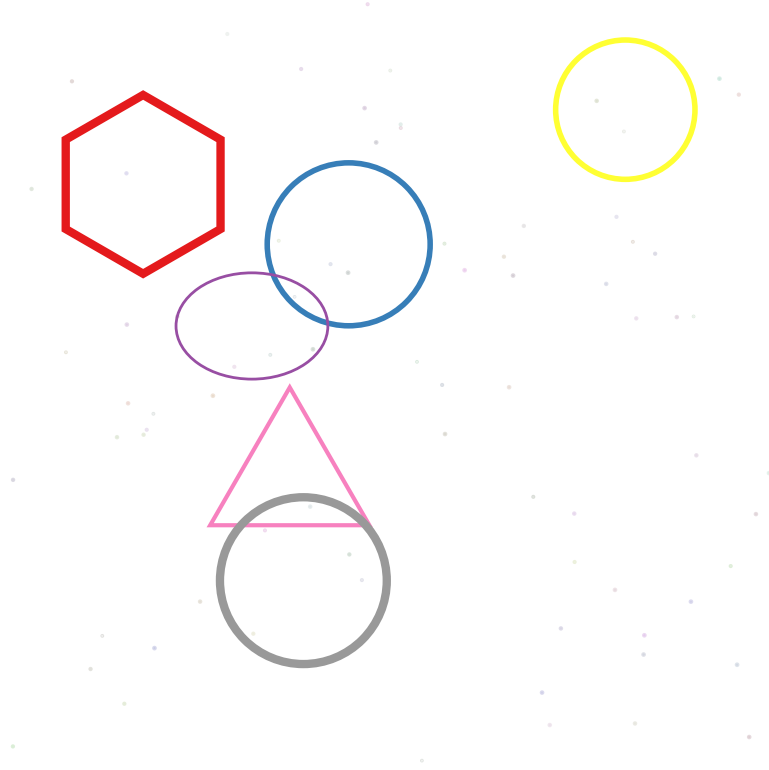[{"shape": "hexagon", "thickness": 3, "radius": 0.58, "center": [0.186, 0.761]}, {"shape": "circle", "thickness": 2, "radius": 0.53, "center": [0.453, 0.683]}, {"shape": "oval", "thickness": 1, "radius": 0.49, "center": [0.327, 0.577]}, {"shape": "circle", "thickness": 2, "radius": 0.45, "center": [0.812, 0.858]}, {"shape": "triangle", "thickness": 1.5, "radius": 0.6, "center": [0.376, 0.378]}, {"shape": "circle", "thickness": 3, "radius": 0.54, "center": [0.394, 0.246]}]